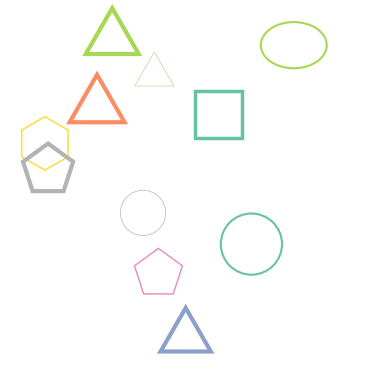[{"shape": "circle", "thickness": 1.5, "radius": 0.4, "center": [0.653, 0.366]}, {"shape": "square", "thickness": 2.5, "radius": 0.31, "center": [0.567, 0.702]}, {"shape": "triangle", "thickness": 3, "radius": 0.41, "center": [0.252, 0.724]}, {"shape": "triangle", "thickness": 3, "radius": 0.38, "center": [0.482, 0.125]}, {"shape": "pentagon", "thickness": 1, "radius": 0.33, "center": [0.412, 0.289]}, {"shape": "triangle", "thickness": 3, "radius": 0.4, "center": [0.291, 0.899]}, {"shape": "oval", "thickness": 1.5, "radius": 0.43, "center": [0.763, 0.883]}, {"shape": "hexagon", "thickness": 1, "radius": 0.35, "center": [0.117, 0.627]}, {"shape": "triangle", "thickness": 0.5, "radius": 0.29, "center": [0.401, 0.806]}, {"shape": "circle", "thickness": 0.5, "radius": 0.29, "center": [0.372, 0.447]}, {"shape": "pentagon", "thickness": 3, "radius": 0.34, "center": [0.125, 0.559]}]